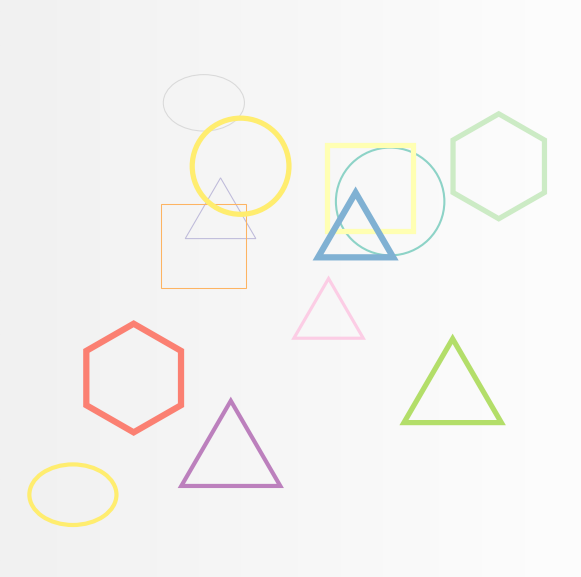[{"shape": "circle", "thickness": 1, "radius": 0.47, "center": [0.671, 0.65]}, {"shape": "square", "thickness": 2.5, "radius": 0.37, "center": [0.636, 0.673]}, {"shape": "triangle", "thickness": 0.5, "radius": 0.35, "center": [0.379, 0.621]}, {"shape": "hexagon", "thickness": 3, "radius": 0.47, "center": [0.23, 0.345]}, {"shape": "triangle", "thickness": 3, "radius": 0.37, "center": [0.612, 0.591]}, {"shape": "square", "thickness": 0.5, "radius": 0.36, "center": [0.35, 0.572]}, {"shape": "triangle", "thickness": 2.5, "radius": 0.48, "center": [0.779, 0.316]}, {"shape": "triangle", "thickness": 1.5, "radius": 0.34, "center": [0.565, 0.448]}, {"shape": "oval", "thickness": 0.5, "radius": 0.35, "center": [0.351, 0.821]}, {"shape": "triangle", "thickness": 2, "radius": 0.49, "center": [0.397, 0.207]}, {"shape": "hexagon", "thickness": 2.5, "radius": 0.45, "center": [0.858, 0.711]}, {"shape": "oval", "thickness": 2, "radius": 0.37, "center": [0.125, 0.142]}, {"shape": "circle", "thickness": 2.5, "radius": 0.42, "center": [0.414, 0.711]}]